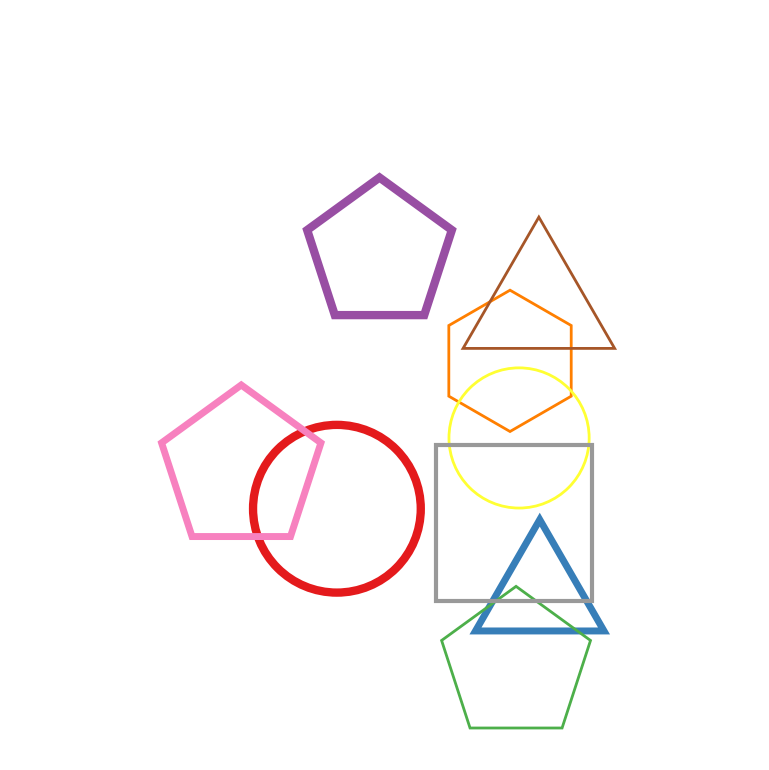[{"shape": "circle", "thickness": 3, "radius": 0.54, "center": [0.438, 0.339]}, {"shape": "triangle", "thickness": 2.5, "radius": 0.48, "center": [0.701, 0.229]}, {"shape": "pentagon", "thickness": 1, "radius": 0.51, "center": [0.67, 0.137]}, {"shape": "pentagon", "thickness": 3, "radius": 0.49, "center": [0.493, 0.671]}, {"shape": "hexagon", "thickness": 1, "radius": 0.46, "center": [0.662, 0.531]}, {"shape": "circle", "thickness": 1, "radius": 0.46, "center": [0.674, 0.431]}, {"shape": "triangle", "thickness": 1, "radius": 0.57, "center": [0.7, 0.604]}, {"shape": "pentagon", "thickness": 2.5, "radius": 0.54, "center": [0.313, 0.391]}, {"shape": "square", "thickness": 1.5, "radius": 0.51, "center": [0.667, 0.321]}]